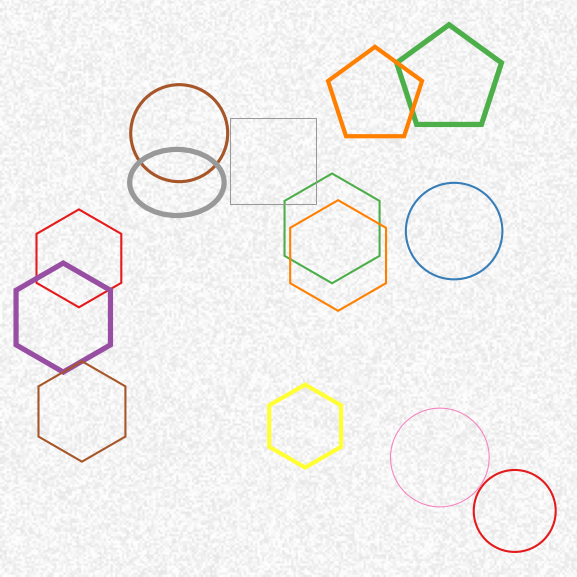[{"shape": "hexagon", "thickness": 1, "radius": 0.42, "center": [0.137, 0.552]}, {"shape": "circle", "thickness": 1, "radius": 0.35, "center": [0.891, 0.114]}, {"shape": "circle", "thickness": 1, "radius": 0.42, "center": [0.786, 0.599]}, {"shape": "hexagon", "thickness": 1, "radius": 0.48, "center": [0.575, 0.604]}, {"shape": "pentagon", "thickness": 2.5, "radius": 0.48, "center": [0.778, 0.861]}, {"shape": "hexagon", "thickness": 2.5, "radius": 0.47, "center": [0.11, 0.449]}, {"shape": "pentagon", "thickness": 2, "radius": 0.43, "center": [0.649, 0.832]}, {"shape": "hexagon", "thickness": 1, "radius": 0.48, "center": [0.585, 0.557]}, {"shape": "hexagon", "thickness": 2, "radius": 0.36, "center": [0.528, 0.261]}, {"shape": "circle", "thickness": 1.5, "radius": 0.42, "center": [0.31, 0.769]}, {"shape": "hexagon", "thickness": 1, "radius": 0.43, "center": [0.142, 0.287]}, {"shape": "circle", "thickness": 0.5, "radius": 0.43, "center": [0.762, 0.207]}, {"shape": "oval", "thickness": 2.5, "radius": 0.41, "center": [0.306, 0.683]}, {"shape": "square", "thickness": 0.5, "radius": 0.37, "center": [0.472, 0.721]}]